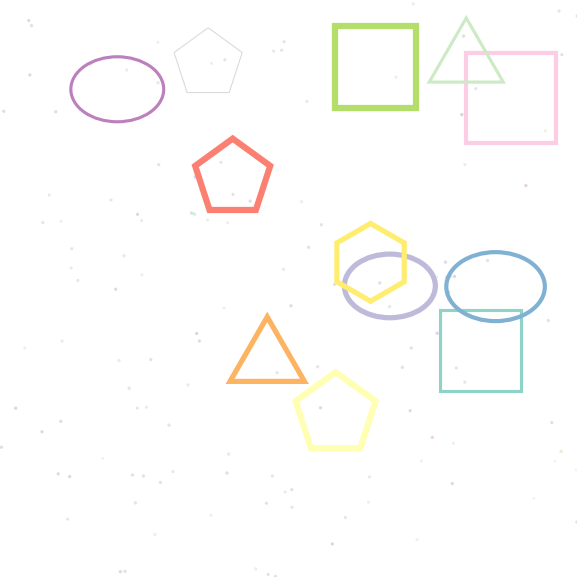[{"shape": "square", "thickness": 1.5, "radius": 0.35, "center": [0.831, 0.393]}, {"shape": "pentagon", "thickness": 3, "radius": 0.36, "center": [0.581, 0.282]}, {"shape": "oval", "thickness": 2.5, "radius": 0.39, "center": [0.675, 0.504]}, {"shape": "pentagon", "thickness": 3, "radius": 0.34, "center": [0.403, 0.691]}, {"shape": "oval", "thickness": 2, "radius": 0.43, "center": [0.858, 0.503]}, {"shape": "triangle", "thickness": 2.5, "radius": 0.37, "center": [0.463, 0.376]}, {"shape": "square", "thickness": 3, "radius": 0.35, "center": [0.65, 0.883]}, {"shape": "square", "thickness": 2, "radius": 0.39, "center": [0.885, 0.829]}, {"shape": "pentagon", "thickness": 0.5, "radius": 0.31, "center": [0.36, 0.889]}, {"shape": "oval", "thickness": 1.5, "radius": 0.4, "center": [0.203, 0.845]}, {"shape": "triangle", "thickness": 1.5, "radius": 0.37, "center": [0.807, 0.894]}, {"shape": "hexagon", "thickness": 2.5, "radius": 0.34, "center": [0.642, 0.545]}]